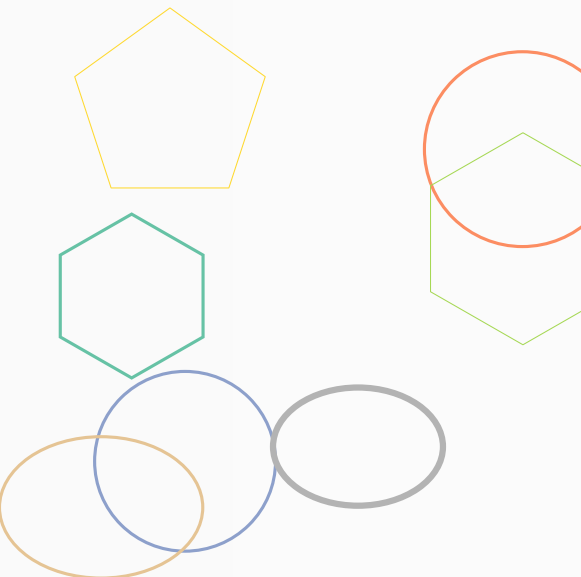[{"shape": "hexagon", "thickness": 1.5, "radius": 0.71, "center": [0.227, 0.487]}, {"shape": "circle", "thickness": 1.5, "radius": 0.84, "center": [0.899, 0.741]}, {"shape": "circle", "thickness": 1.5, "radius": 0.78, "center": [0.318, 0.2]}, {"shape": "hexagon", "thickness": 0.5, "radius": 0.92, "center": [0.9, 0.586]}, {"shape": "pentagon", "thickness": 0.5, "radius": 0.86, "center": [0.292, 0.813]}, {"shape": "oval", "thickness": 1.5, "radius": 0.87, "center": [0.174, 0.121]}, {"shape": "oval", "thickness": 3, "radius": 0.73, "center": [0.616, 0.226]}]